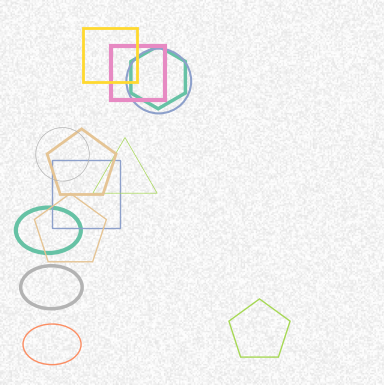[{"shape": "hexagon", "thickness": 2.5, "radius": 0.41, "center": [0.411, 0.799]}, {"shape": "oval", "thickness": 3, "radius": 0.42, "center": [0.126, 0.402]}, {"shape": "oval", "thickness": 1, "radius": 0.38, "center": [0.135, 0.106]}, {"shape": "circle", "thickness": 1.5, "radius": 0.42, "center": [0.412, 0.79]}, {"shape": "square", "thickness": 1, "radius": 0.44, "center": [0.223, 0.496]}, {"shape": "square", "thickness": 3, "radius": 0.35, "center": [0.358, 0.81]}, {"shape": "pentagon", "thickness": 1, "radius": 0.42, "center": [0.674, 0.14]}, {"shape": "triangle", "thickness": 0.5, "radius": 0.48, "center": [0.325, 0.546]}, {"shape": "square", "thickness": 2, "radius": 0.35, "center": [0.286, 0.856]}, {"shape": "pentagon", "thickness": 2, "radius": 0.47, "center": [0.212, 0.571]}, {"shape": "pentagon", "thickness": 1, "radius": 0.49, "center": [0.183, 0.4]}, {"shape": "circle", "thickness": 0.5, "radius": 0.35, "center": [0.162, 0.599]}, {"shape": "oval", "thickness": 2.5, "radius": 0.4, "center": [0.134, 0.254]}]